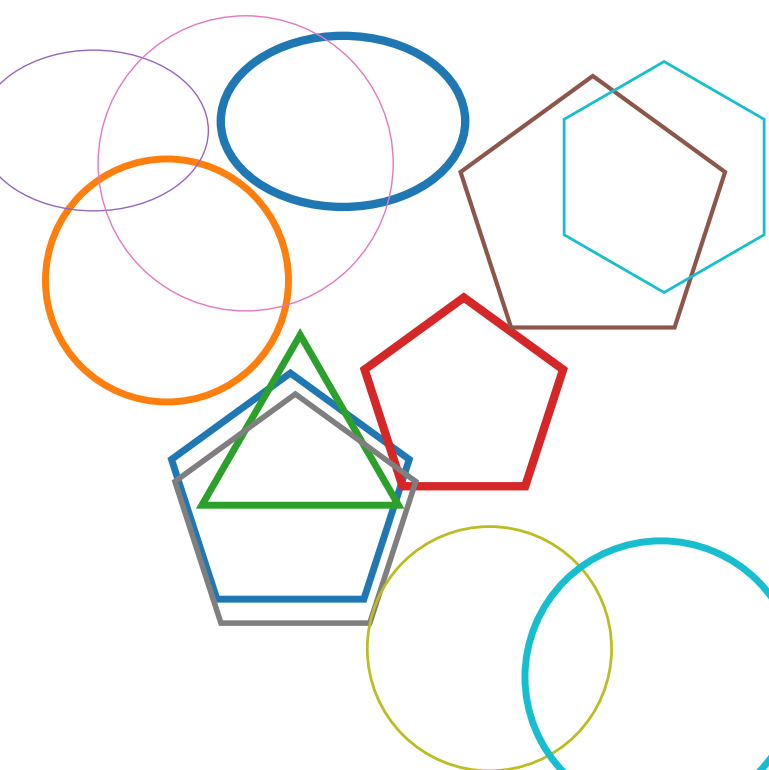[{"shape": "oval", "thickness": 3, "radius": 0.79, "center": [0.445, 0.842]}, {"shape": "pentagon", "thickness": 2.5, "radius": 0.81, "center": [0.377, 0.353]}, {"shape": "circle", "thickness": 2.5, "radius": 0.79, "center": [0.217, 0.636]}, {"shape": "triangle", "thickness": 2.5, "radius": 0.74, "center": [0.39, 0.418]}, {"shape": "pentagon", "thickness": 3, "radius": 0.68, "center": [0.602, 0.478]}, {"shape": "oval", "thickness": 0.5, "radius": 0.75, "center": [0.121, 0.831]}, {"shape": "pentagon", "thickness": 1.5, "radius": 0.9, "center": [0.77, 0.721]}, {"shape": "circle", "thickness": 0.5, "radius": 0.96, "center": [0.319, 0.788]}, {"shape": "pentagon", "thickness": 2, "radius": 0.82, "center": [0.384, 0.324]}, {"shape": "circle", "thickness": 1, "radius": 0.79, "center": [0.636, 0.158]}, {"shape": "hexagon", "thickness": 1, "radius": 0.75, "center": [0.863, 0.77]}, {"shape": "circle", "thickness": 2.5, "radius": 0.88, "center": [0.859, 0.121]}]